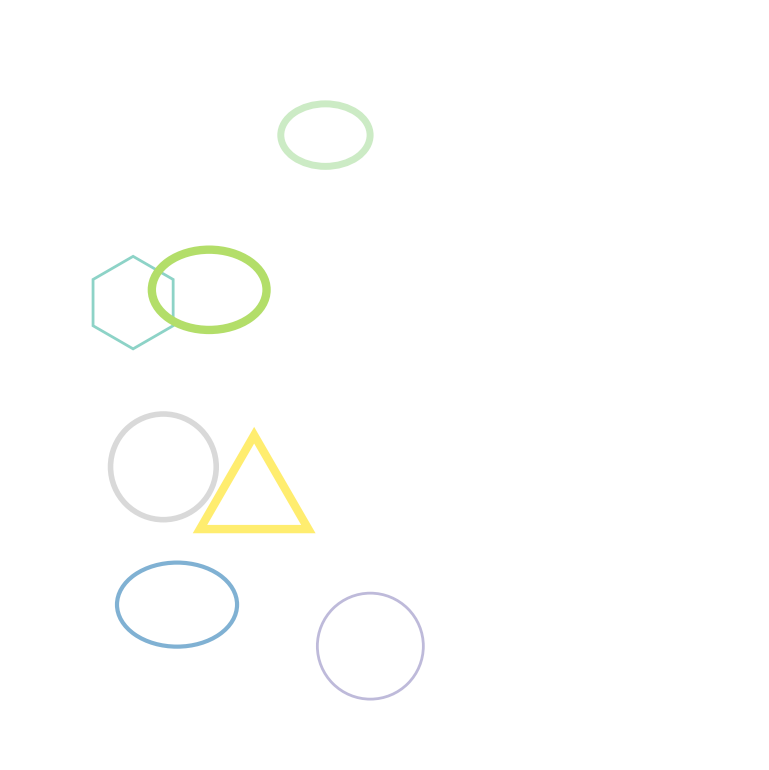[{"shape": "hexagon", "thickness": 1, "radius": 0.3, "center": [0.173, 0.607]}, {"shape": "circle", "thickness": 1, "radius": 0.34, "center": [0.481, 0.161]}, {"shape": "oval", "thickness": 1.5, "radius": 0.39, "center": [0.23, 0.215]}, {"shape": "oval", "thickness": 3, "radius": 0.37, "center": [0.272, 0.624]}, {"shape": "circle", "thickness": 2, "radius": 0.34, "center": [0.212, 0.394]}, {"shape": "oval", "thickness": 2.5, "radius": 0.29, "center": [0.423, 0.825]}, {"shape": "triangle", "thickness": 3, "radius": 0.41, "center": [0.33, 0.354]}]